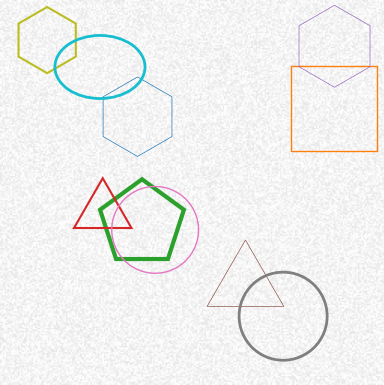[{"shape": "hexagon", "thickness": 0.5, "radius": 0.52, "center": [0.357, 0.697]}, {"shape": "square", "thickness": 1, "radius": 0.55, "center": [0.868, 0.718]}, {"shape": "pentagon", "thickness": 3, "radius": 0.57, "center": [0.369, 0.42]}, {"shape": "triangle", "thickness": 1.5, "radius": 0.43, "center": [0.267, 0.451]}, {"shape": "hexagon", "thickness": 0.5, "radius": 0.53, "center": [0.869, 0.88]}, {"shape": "triangle", "thickness": 0.5, "radius": 0.58, "center": [0.638, 0.262]}, {"shape": "circle", "thickness": 1, "radius": 0.56, "center": [0.403, 0.403]}, {"shape": "circle", "thickness": 2, "radius": 0.57, "center": [0.735, 0.179]}, {"shape": "hexagon", "thickness": 1.5, "radius": 0.43, "center": [0.122, 0.896]}, {"shape": "oval", "thickness": 2, "radius": 0.59, "center": [0.26, 0.826]}]